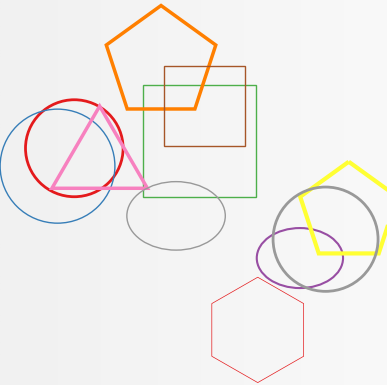[{"shape": "circle", "thickness": 2, "radius": 0.63, "center": [0.192, 0.615]}, {"shape": "hexagon", "thickness": 0.5, "radius": 0.68, "center": [0.665, 0.143]}, {"shape": "circle", "thickness": 1, "radius": 0.74, "center": [0.148, 0.568]}, {"shape": "square", "thickness": 1, "radius": 0.73, "center": [0.515, 0.634]}, {"shape": "oval", "thickness": 1.5, "radius": 0.56, "center": [0.774, 0.33]}, {"shape": "pentagon", "thickness": 2.5, "radius": 0.74, "center": [0.416, 0.837]}, {"shape": "pentagon", "thickness": 3, "radius": 0.66, "center": [0.9, 0.448]}, {"shape": "square", "thickness": 1, "radius": 0.52, "center": [0.529, 0.725]}, {"shape": "triangle", "thickness": 2.5, "radius": 0.71, "center": [0.257, 0.582]}, {"shape": "circle", "thickness": 2, "radius": 0.68, "center": [0.84, 0.379]}, {"shape": "oval", "thickness": 1, "radius": 0.64, "center": [0.454, 0.439]}]